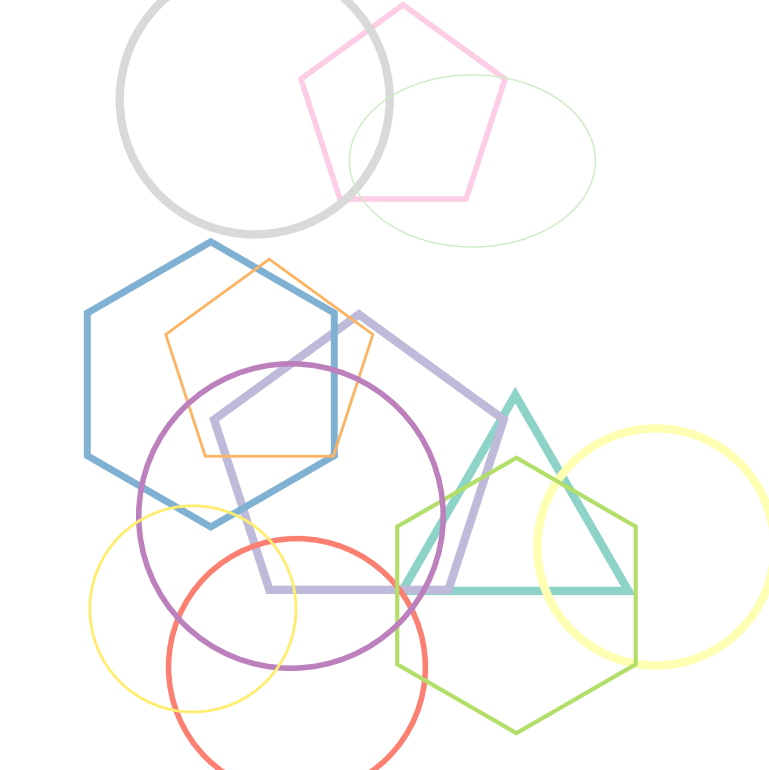[{"shape": "triangle", "thickness": 3, "radius": 0.85, "center": [0.669, 0.317]}, {"shape": "circle", "thickness": 3, "radius": 0.77, "center": [0.852, 0.29]}, {"shape": "pentagon", "thickness": 3, "radius": 0.99, "center": [0.466, 0.394]}, {"shape": "circle", "thickness": 2, "radius": 0.83, "center": [0.386, 0.134]}, {"shape": "hexagon", "thickness": 2.5, "radius": 0.93, "center": [0.274, 0.501]}, {"shape": "pentagon", "thickness": 1, "radius": 0.71, "center": [0.35, 0.522]}, {"shape": "hexagon", "thickness": 1.5, "radius": 0.89, "center": [0.671, 0.227]}, {"shape": "pentagon", "thickness": 2, "radius": 0.7, "center": [0.523, 0.854]}, {"shape": "circle", "thickness": 3, "radius": 0.88, "center": [0.331, 0.871]}, {"shape": "circle", "thickness": 2, "radius": 0.99, "center": [0.378, 0.33]}, {"shape": "oval", "thickness": 0.5, "radius": 0.8, "center": [0.613, 0.791]}, {"shape": "circle", "thickness": 1, "radius": 0.67, "center": [0.251, 0.209]}]